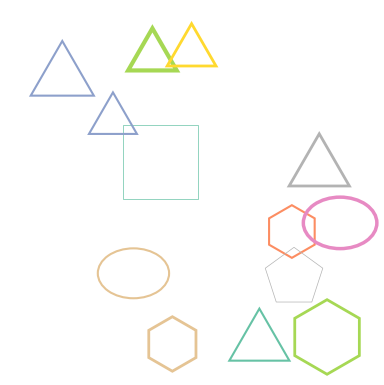[{"shape": "square", "thickness": 0.5, "radius": 0.48, "center": [0.417, 0.579]}, {"shape": "triangle", "thickness": 1.5, "radius": 0.45, "center": [0.674, 0.108]}, {"shape": "hexagon", "thickness": 1.5, "radius": 0.34, "center": [0.758, 0.399]}, {"shape": "triangle", "thickness": 1.5, "radius": 0.36, "center": [0.293, 0.688]}, {"shape": "triangle", "thickness": 1.5, "radius": 0.47, "center": [0.162, 0.799]}, {"shape": "oval", "thickness": 2.5, "radius": 0.48, "center": [0.883, 0.421]}, {"shape": "hexagon", "thickness": 2, "radius": 0.48, "center": [0.849, 0.125]}, {"shape": "triangle", "thickness": 3, "radius": 0.36, "center": [0.396, 0.854]}, {"shape": "triangle", "thickness": 2, "radius": 0.37, "center": [0.498, 0.865]}, {"shape": "oval", "thickness": 1.5, "radius": 0.46, "center": [0.347, 0.29]}, {"shape": "hexagon", "thickness": 2, "radius": 0.35, "center": [0.448, 0.107]}, {"shape": "pentagon", "thickness": 0.5, "radius": 0.39, "center": [0.764, 0.279]}, {"shape": "triangle", "thickness": 2, "radius": 0.45, "center": [0.829, 0.562]}]